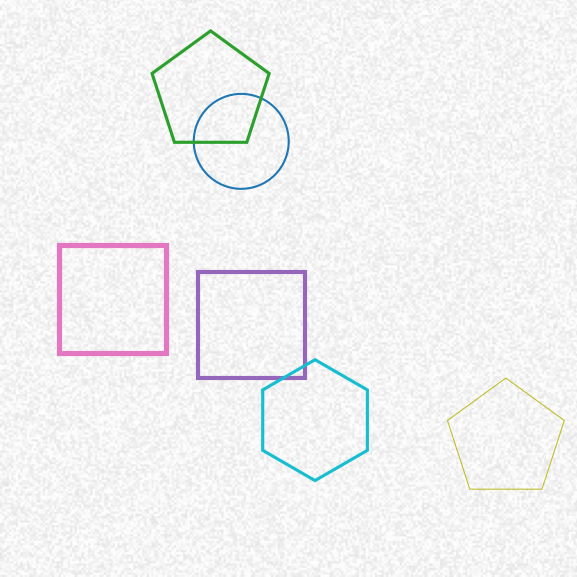[{"shape": "circle", "thickness": 1, "radius": 0.41, "center": [0.418, 0.754]}, {"shape": "pentagon", "thickness": 1.5, "radius": 0.53, "center": [0.365, 0.839]}, {"shape": "square", "thickness": 2, "radius": 0.46, "center": [0.436, 0.436]}, {"shape": "square", "thickness": 2.5, "radius": 0.47, "center": [0.195, 0.482]}, {"shape": "pentagon", "thickness": 0.5, "radius": 0.53, "center": [0.876, 0.238]}, {"shape": "hexagon", "thickness": 1.5, "radius": 0.52, "center": [0.546, 0.272]}]